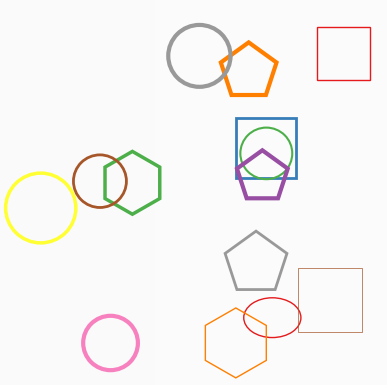[{"shape": "square", "thickness": 1, "radius": 0.34, "center": [0.887, 0.86]}, {"shape": "oval", "thickness": 1, "radius": 0.37, "center": [0.703, 0.175]}, {"shape": "square", "thickness": 2, "radius": 0.39, "center": [0.686, 0.614]}, {"shape": "circle", "thickness": 1.5, "radius": 0.33, "center": [0.687, 0.602]}, {"shape": "hexagon", "thickness": 2.5, "radius": 0.41, "center": [0.342, 0.525]}, {"shape": "pentagon", "thickness": 3, "radius": 0.34, "center": [0.677, 0.541]}, {"shape": "pentagon", "thickness": 3, "radius": 0.38, "center": [0.642, 0.814]}, {"shape": "hexagon", "thickness": 1, "radius": 0.45, "center": [0.609, 0.109]}, {"shape": "circle", "thickness": 2.5, "radius": 0.45, "center": [0.105, 0.46]}, {"shape": "square", "thickness": 0.5, "radius": 0.41, "center": [0.851, 0.22]}, {"shape": "circle", "thickness": 2, "radius": 0.34, "center": [0.258, 0.529]}, {"shape": "circle", "thickness": 3, "radius": 0.35, "center": [0.285, 0.109]}, {"shape": "pentagon", "thickness": 2, "radius": 0.42, "center": [0.661, 0.316]}, {"shape": "circle", "thickness": 3, "radius": 0.4, "center": [0.515, 0.855]}]